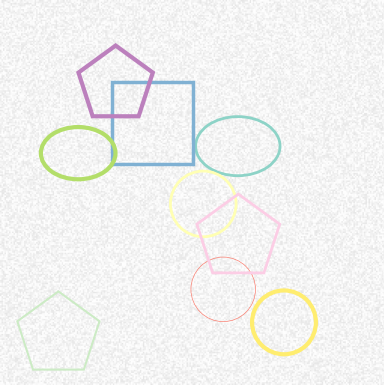[{"shape": "oval", "thickness": 2, "radius": 0.55, "center": [0.618, 0.62]}, {"shape": "circle", "thickness": 2, "radius": 0.43, "center": [0.528, 0.47]}, {"shape": "circle", "thickness": 0.5, "radius": 0.42, "center": [0.58, 0.248]}, {"shape": "square", "thickness": 2.5, "radius": 0.53, "center": [0.397, 0.681]}, {"shape": "oval", "thickness": 3, "radius": 0.48, "center": [0.203, 0.602]}, {"shape": "pentagon", "thickness": 2, "radius": 0.57, "center": [0.619, 0.383]}, {"shape": "pentagon", "thickness": 3, "radius": 0.51, "center": [0.3, 0.78]}, {"shape": "pentagon", "thickness": 1.5, "radius": 0.56, "center": [0.152, 0.131]}, {"shape": "circle", "thickness": 3, "radius": 0.41, "center": [0.738, 0.163]}]